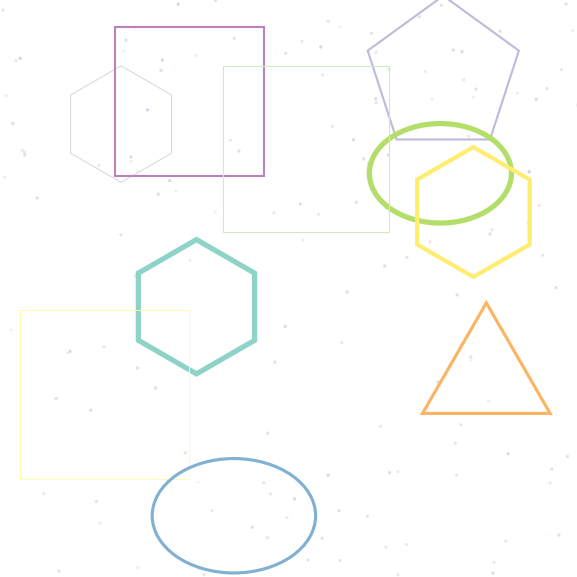[{"shape": "hexagon", "thickness": 2.5, "radius": 0.58, "center": [0.34, 0.468]}, {"shape": "square", "thickness": 0.5, "radius": 0.73, "center": [0.181, 0.316]}, {"shape": "pentagon", "thickness": 1, "radius": 0.69, "center": [0.768, 0.869]}, {"shape": "oval", "thickness": 1.5, "radius": 0.71, "center": [0.405, 0.106]}, {"shape": "triangle", "thickness": 1.5, "radius": 0.64, "center": [0.842, 0.347]}, {"shape": "oval", "thickness": 2.5, "radius": 0.62, "center": [0.763, 0.699]}, {"shape": "hexagon", "thickness": 0.5, "radius": 0.5, "center": [0.21, 0.784]}, {"shape": "square", "thickness": 1, "radius": 0.64, "center": [0.328, 0.823]}, {"shape": "square", "thickness": 0.5, "radius": 0.72, "center": [0.53, 0.741]}, {"shape": "hexagon", "thickness": 2, "radius": 0.56, "center": [0.82, 0.632]}]